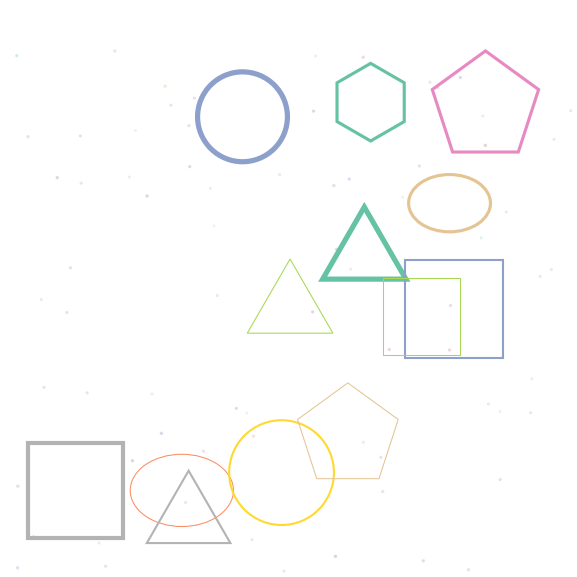[{"shape": "triangle", "thickness": 2.5, "radius": 0.42, "center": [0.631, 0.557]}, {"shape": "hexagon", "thickness": 1.5, "radius": 0.34, "center": [0.642, 0.822]}, {"shape": "oval", "thickness": 0.5, "radius": 0.45, "center": [0.315, 0.15]}, {"shape": "square", "thickness": 1, "radius": 0.42, "center": [0.786, 0.464]}, {"shape": "circle", "thickness": 2.5, "radius": 0.39, "center": [0.42, 0.797]}, {"shape": "pentagon", "thickness": 1.5, "radius": 0.48, "center": [0.841, 0.814]}, {"shape": "square", "thickness": 0.5, "radius": 0.34, "center": [0.729, 0.451]}, {"shape": "triangle", "thickness": 0.5, "radius": 0.43, "center": [0.502, 0.465]}, {"shape": "circle", "thickness": 1, "radius": 0.45, "center": [0.488, 0.181]}, {"shape": "oval", "thickness": 1.5, "radius": 0.35, "center": [0.778, 0.647]}, {"shape": "pentagon", "thickness": 0.5, "radius": 0.46, "center": [0.602, 0.244]}, {"shape": "triangle", "thickness": 1, "radius": 0.42, "center": [0.327, 0.101]}, {"shape": "square", "thickness": 2, "radius": 0.41, "center": [0.131, 0.15]}]